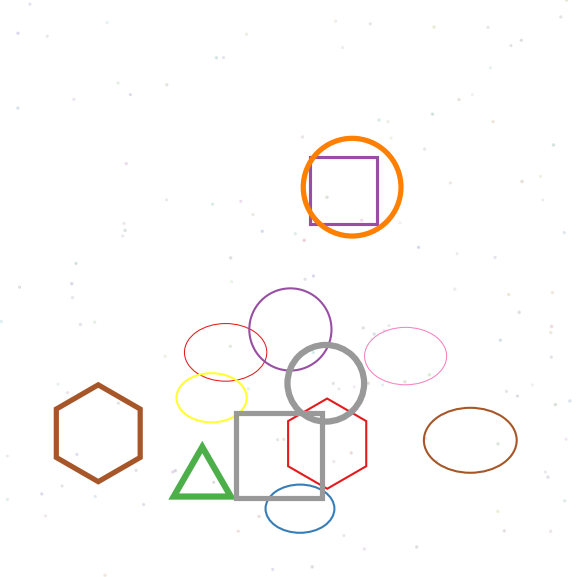[{"shape": "oval", "thickness": 0.5, "radius": 0.36, "center": [0.391, 0.389]}, {"shape": "hexagon", "thickness": 1, "radius": 0.39, "center": [0.567, 0.231]}, {"shape": "oval", "thickness": 1, "radius": 0.3, "center": [0.519, 0.118]}, {"shape": "triangle", "thickness": 3, "radius": 0.29, "center": [0.35, 0.168]}, {"shape": "circle", "thickness": 1, "radius": 0.36, "center": [0.503, 0.429]}, {"shape": "square", "thickness": 1.5, "radius": 0.29, "center": [0.594, 0.669]}, {"shape": "circle", "thickness": 2.5, "radius": 0.42, "center": [0.61, 0.675]}, {"shape": "oval", "thickness": 1, "radius": 0.3, "center": [0.366, 0.31]}, {"shape": "hexagon", "thickness": 2.5, "radius": 0.42, "center": [0.17, 0.249]}, {"shape": "oval", "thickness": 1, "radius": 0.4, "center": [0.814, 0.237]}, {"shape": "oval", "thickness": 0.5, "radius": 0.36, "center": [0.702, 0.383]}, {"shape": "square", "thickness": 2.5, "radius": 0.37, "center": [0.483, 0.21]}, {"shape": "circle", "thickness": 3, "radius": 0.33, "center": [0.564, 0.335]}]